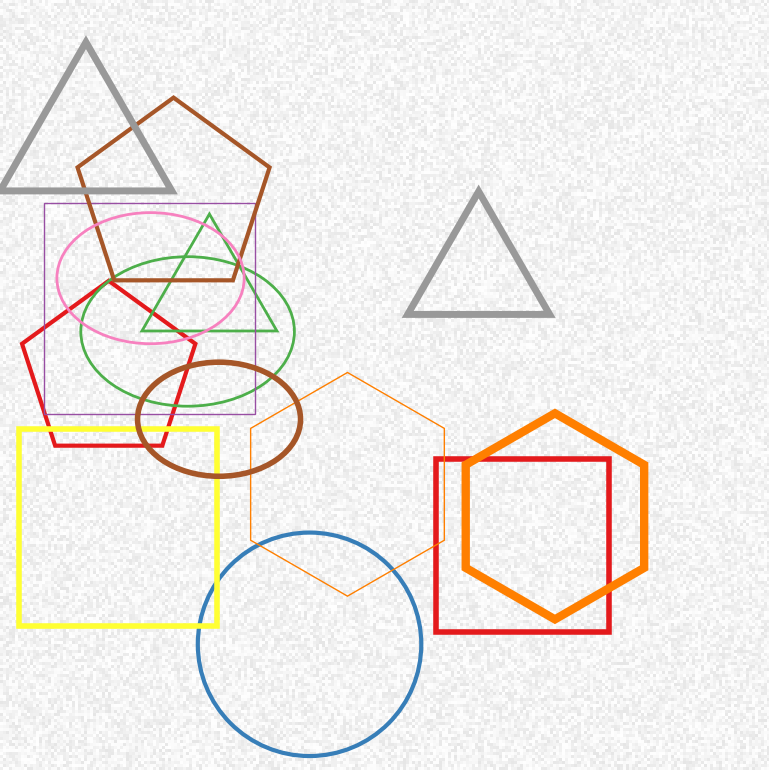[{"shape": "pentagon", "thickness": 1.5, "radius": 0.59, "center": [0.141, 0.517]}, {"shape": "square", "thickness": 2, "radius": 0.56, "center": [0.679, 0.292]}, {"shape": "circle", "thickness": 1.5, "radius": 0.73, "center": [0.402, 0.163]}, {"shape": "oval", "thickness": 1, "radius": 0.69, "center": [0.244, 0.57]}, {"shape": "triangle", "thickness": 1, "radius": 0.51, "center": [0.272, 0.621]}, {"shape": "square", "thickness": 0.5, "radius": 0.69, "center": [0.194, 0.599]}, {"shape": "hexagon", "thickness": 3, "radius": 0.67, "center": [0.721, 0.329]}, {"shape": "hexagon", "thickness": 0.5, "radius": 0.73, "center": [0.451, 0.371]}, {"shape": "square", "thickness": 2, "radius": 0.64, "center": [0.154, 0.315]}, {"shape": "pentagon", "thickness": 1.5, "radius": 0.66, "center": [0.225, 0.742]}, {"shape": "oval", "thickness": 2, "radius": 0.53, "center": [0.284, 0.456]}, {"shape": "oval", "thickness": 1, "radius": 0.61, "center": [0.195, 0.639]}, {"shape": "triangle", "thickness": 2.5, "radius": 0.64, "center": [0.112, 0.816]}, {"shape": "triangle", "thickness": 2.5, "radius": 0.53, "center": [0.622, 0.645]}]